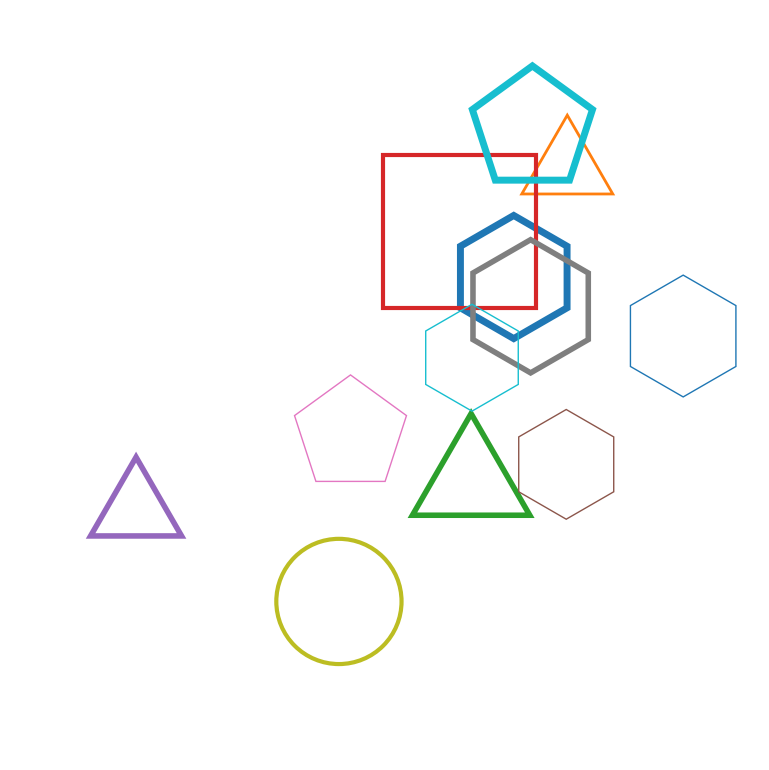[{"shape": "hexagon", "thickness": 2.5, "radius": 0.4, "center": [0.667, 0.64]}, {"shape": "hexagon", "thickness": 0.5, "radius": 0.4, "center": [0.887, 0.564]}, {"shape": "triangle", "thickness": 1, "radius": 0.34, "center": [0.737, 0.782]}, {"shape": "triangle", "thickness": 2, "radius": 0.44, "center": [0.612, 0.375]}, {"shape": "square", "thickness": 1.5, "radius": 0.5, "center": [0.597, 0.699]}, {"shape": "triangle", "thickness": 2, "radius": 0.34, "center": [0.177, 0.338]}, {"shape": "hexagon", "thickness": 0.5, "radius": 0.36, "center": [0.735, 0.397]}, {"shape": "pentagon", "thickness": 0.5, "radius": 0.38, "center": [0.455, 0.437]}, {"shape": "hexagon", "thickness": 2, "radius": 0.43, "center": [0.689, 0.602]}, {"shape": "circle", "thickness": 1.5, "radius": 0.41, "center": [0.44, 0.219]}, {"shape": "pentagon", "thickness": 2.5, "radius": 0.41, "center": [0.691, 0.832]}, {"shape": "hexagon", "thickness": 0.5, "radius": 0.35, "center": [0.613, 0.535]}]